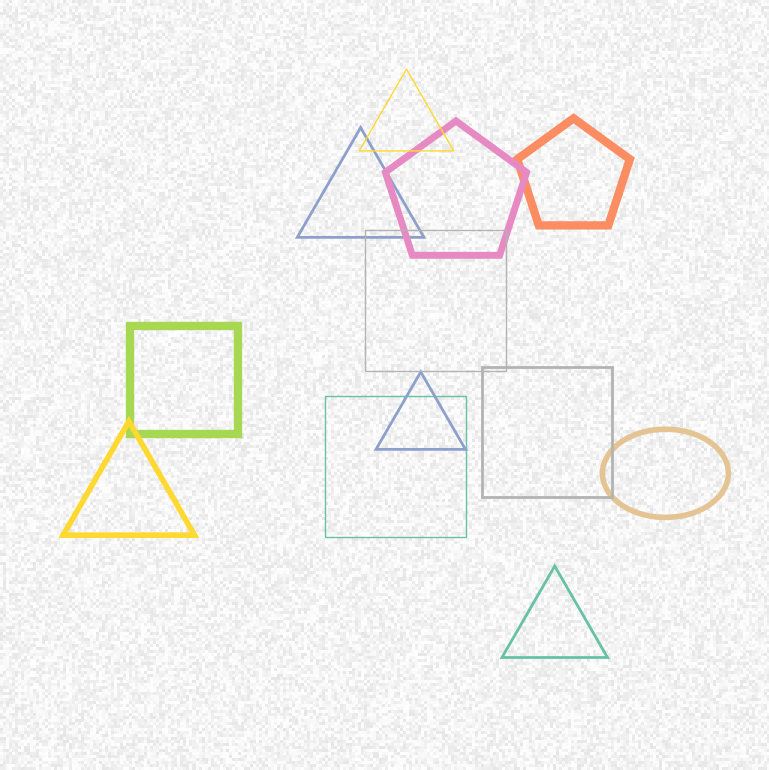[{"shape": "triangle", "thickness": 1, "radius": 0.4, "center": [0.72, 0.186]}, {"shape": "square", "thickness": 0.5, "radius": 0.46, "center": [0.514, 0.394]}, {"shape": "pentagon", "thickness": 3, "radius": 0.38, "center": [0.745, 0.769]}, {"shape": "triangle", "thickness": 1, "radius": 0.34, "center": [0.546, 0.45]}, {"shape": "triangle", "thickness": 1, "radius": 0.47, "center": [0.468, 0.739]}, {"shape": "pentagon", "thickness": 2.5, "radius": 0.48, "center": [0.592, 0.746]}, {"shape": "square", "thickness": 3, "radius": 0.35, "center": [0.238, 0.507]}, {"shape": "triangle", "thickness": 2, "radius": 0.49, "center": [0.167, 0.354]}, {"shape": "triangle", "thickness": 0.5, "radius": 0.35, "center": [0.528, 0.839]}, {"shape": "oval", "thickness": 2, "radius": 0.41, "center": [0.864, 0.385]}, {"shape": "square", "thickness": 1, "radius": 0.42, "center": [0.711, 0.439]}, {"shape": "square", "thickness": 0.5, "radius": 0.46, "center": [0.565, 0.61]}]